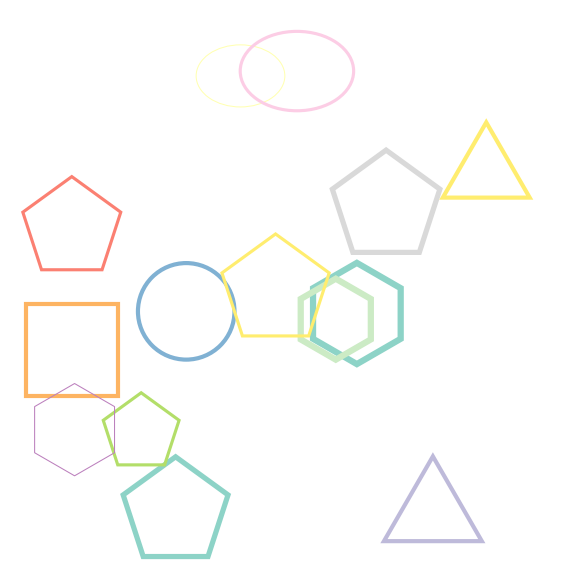[{"shape": "pentagon", "thickness": 2.5, "radius": 0.48, "center": [0.304, 0.113]}, {"shape": "hexagon", "thickness": 3, "radius": 0.44, "center": [0.618, 0.456]}, {"shape": "oval", "thickness": 0.5, "radius": 0.38, "center": [0.416, 0.868]}, {"shape": "triangle", "thickness": 2, "radius": 0.49, "center": [0.75, 0.111]}, {"shape": "pentagon", "thickness": 1.5, "radius": 0.45, "center": [0.124, 0.604]}, {"shape": "circle", "thickness": 2, "radius": 0.42, "center": [0.322, 0.46]}, {"shape": "square", "thickness": 2, "radius": 0.4, "center": [0.125, 0.393]}, {"shape": "pentagon", "thickness": 1.5, "radius": 0.35, "center": [0.244, 0.25]}, {"shape": "oval", "thickness": 1.5, "radius": 0.49, "center": [0.514, 0.876]}, {"shape": "pentagon", "thickness": 2.5, "radius": 0.49, "center": [0.669, 0.641]}, {"shape": "hexagon", "thickness": 0.5, "radius": 0.4, "center": [0.129, 0.255]}, {"shape": "hexagon", "thickness": 3, "radius": 0.35, "center": [0.581, 0.446]}, {"shape": "triangle", "thickness": 2, "radius": 0.43, "center": [0.842, 0.7]}, {"shape": "pentagon", "thickness": 1.5, "radius": 0.49, "center": [0.477, 0.496]}]